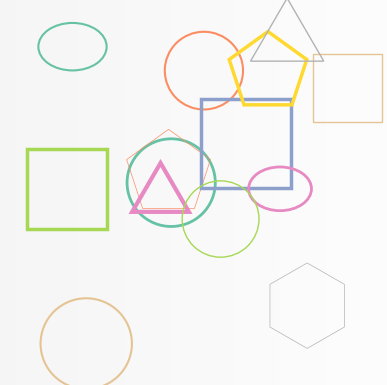[{"shape": "circle", "thickness": 2, "radius": 0.57, "center": [0.442, 0.526]}, {"shape": "oval", "thickness": 1.5, "radius": 0.44, "center": [0.187, 0.879]}, {"shape": "circle", "thickness": 1.5, "radius": 0.5, "center": [0.526, 0.817]}, {"shape": "pentagon", "thickness": 0.5, "radius": 0.57, "center": [0.435, 0.55]}, {"shape": "square", "thickness": 2.5, "radius": 0.58, "center": [0.634, 0.627]}, {"shape": "triangle", "thickness": 3, "radius": 0.42, "center": [0.414, 0.492]}, {"shape": "oval", "thickness": 2, "radius": 0.41, "center": [0.723, 0.51]}, {"shape": "square", "thickness": 2.5, "radius": 0.51, "center": [0.174, 0.509]}, {"shape": "circle", "thickness": 1, "radius": 0.5, "center": [0.569, 0.431]}, {"shape": "pentagon", "thickness": 2.5, "radius": 0.53, "center": [0.692, 0.813]}, {"shape": "circle", "thickness": 1.5, "radius": 0.59, "center": [0.223, 0.107]}, {"shape": "square", "thickness": 1, "radius": 0.44, "center": [0.897, 0.77]}, {"shape": "hexagon", "thickness": 0.5, "radius": 0.55, "center": [0.793, 0.206]}, {"shape": "triangle", "thickness": 1, "radius": 0.55, "center": [0.741, 0.896]}]